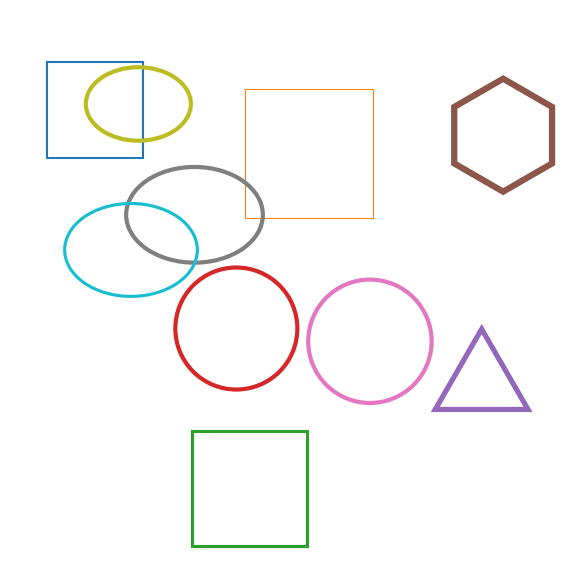[{"shape": "square", "thickness": 1, "radius": 0.41, "center": [0.164, 0.809]}, {"shape": "square", "thickness": 0.5, "radius": 0.56, "center": [0.535, 0.733]}, {"shape": "square", "thickness": 1.5, "radius": 0.5, "center": [0.432, 0.153]}, {"shape": "circle", "thickness": 2, "radius": 0.53, "center": [0.409, 0.43]}, {"shape": "triangle", "thickness": 2.5, "radius": 0.46, "center": [0.834, 0.336]}, {"shape": "hexagon", "thickness": 3, "radius": 0.49, "center": [0.871, 0.765]}, {"shape": "circle", "thickness": 2, "radius": 0.53, "center": [0.641, 0.408]}, {"shape": "oval", "thickness": 2, "radius": 0.59, "center": [0.337, 0.627]}, {"shape": "oval", "thickness": 2, "radius": 0.45, "center": [0.24, 0.819]}, {"shape": "oval", "thickness": 1.5, "radius": 0.57, "center": [0.227, 0.566]}]